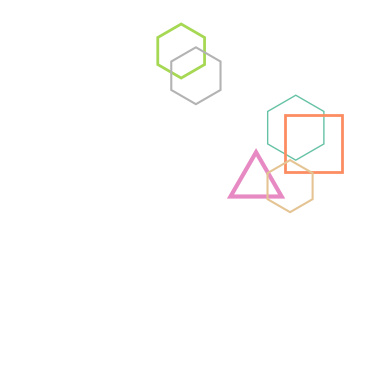[{"shape": "hexagon", "thickness": 1, "radius": 0.42, "center": [0.768, 0.668]}, {"shape": "square", "thickness": 2, "radius": 0.37, "center": [0.815, 0.628]}, {"shape": "triangle", "thickness": 3, "radius": 0.38, "center": [0.665, 0.528]}, {"shape": "hexagon", "thickness": 2, "radius": 0.35, "center": [0.471, 0.867]}, {"shape": "hexagon", "thickness": 1.5, "radius": 0.34, "center": [0.753, 0.517]}, {"shape": "hexagon", "thickness": 1.5, "radius": 0.37, "center": [0.509, 0.803]}]